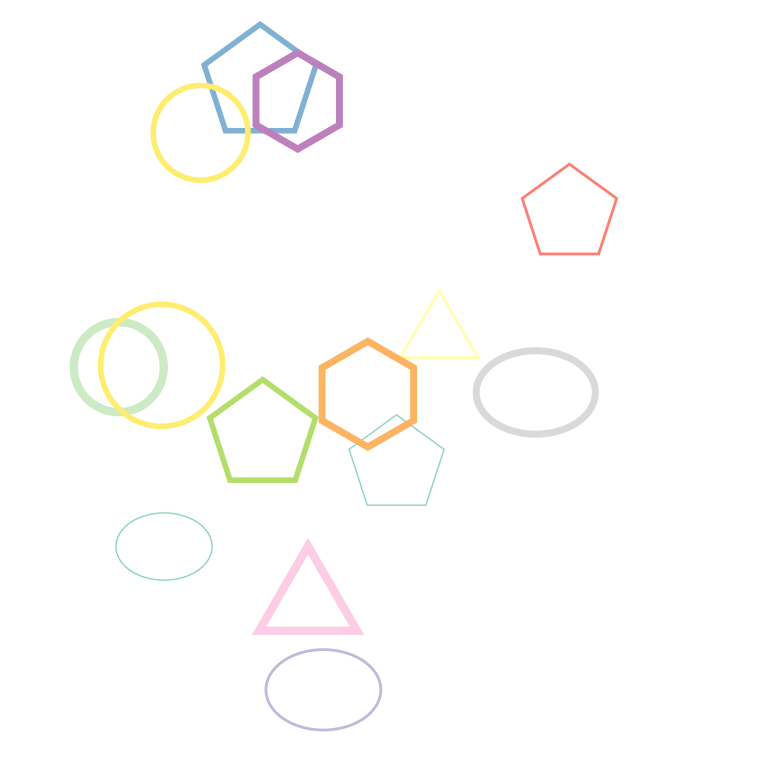[{"shape": "pentagon", "thickness": 0.5, "radius": 0.32, "center": [0.515, 0.396]}, {"shape": "oval", "thickness": 0.5, "radius": 0.31, "center": [0.213, 0.29]}, {"shape": "triangle", "thickness": 1, "radius": 0.29, "center": [0.57, 0.565]}, {"shape": "oval", "thickness": 1, "radius": 0.37, "center": [0.42, 0.104]}, {"shape": "pentagon", "thickness": 1, "radius": 0.32, "center": [0.74, 0.722]}, {"shape": "pentagon", "thickness": 2, "radius": 0.38, "center": [0.338, 0.892]}, {"shape": "hexagon", "thickness": 2.5, "radius": 0.34, "center": [0.478, 0.488]}, {"shape": "pentagon", "thickness": 2, "radius": 0.36, "center": [0.341, 0.435]}, {"shape": "triangle", "thickness": 3, "radius": 0.37, "center": [0.4, 0.218]}, {"shape": "oval", "thickness": 2.5, "radius": 0.39, "center": [0.696, 0.49]}, {"shape": "hexagon", "thickness": 2.5, "radius": 0.31, "center": [0.387, 0.869]}, {"shape": "circle", "thickness": 3, "radius": 0.29, "center": [0.154, 0.523]}, {"shape": "circle", "thickness": 2, "radius": 0.4, "center": [0.21, 0.526]}, {"shape": "circle", "thickness": 2, "radius": 0.31, "center": [0.26, 0.828]}]